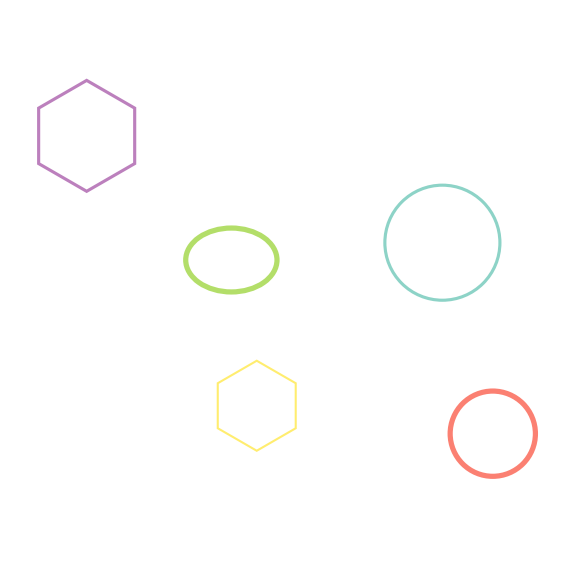[{"shape": "circle", "thickness": 1.5, "radius": 0.5, "center": [0.766, 0.579]}, {"shape": "circle", "thickness": 2.5, "radius": 0.37, "center": [0.853, 0.248]}, {"shape": "oval", "thickness": 2.5, "radius": 0.4, "center": [0.401, 0.549]}, {"shape": "hexagon", "thickness": 1.5, "radius": 0.48, "center": [0.15, 0.764]}, {"shape": "hexagon", "thickness": 1, "radius": 0.39, "center": [0.445, 0.297]}]